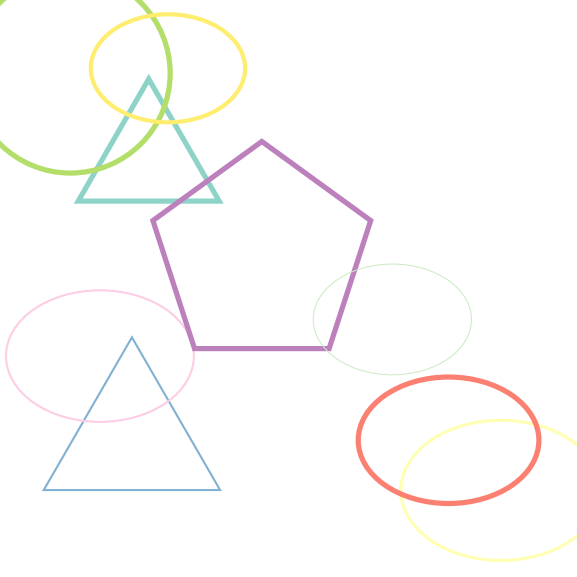[{"shape": "triangle", "thickness": 2.5, "radius": 0.7, "center": [0.258, 0.721]}, {"shape": "oval", "thickness": 1.5, "radius": 0.87, "center": [0.867, 0.15]}, {"shape": "oval", "thickness": 2.5, "radius": 0.78, "center": [0.777, 0.237]}, {"shape": "triangle", "thickness": 1, "radius": 0.88, "center": [0.228, 0.239]}, {"shape": "circle", "thickness": 2.5, "radius": 0.86, "center": [0.122, 0.872]}, {"shape": "oval", "thickness": 1, "radius": 0.81, "center": [0.173, 0.383]}, {"shape": "pentagon", "thickness": 2.5, "radius": 0.99, "center": [0.453, 0.556]}, {"shape": "oval", "thickness": 0.5, "radius": 0.68, "center": [0.679, 0.446]}, {"shape": "oval", "thickness": 2, "radius": 0.67, "center": [0.291, 0.881]}]